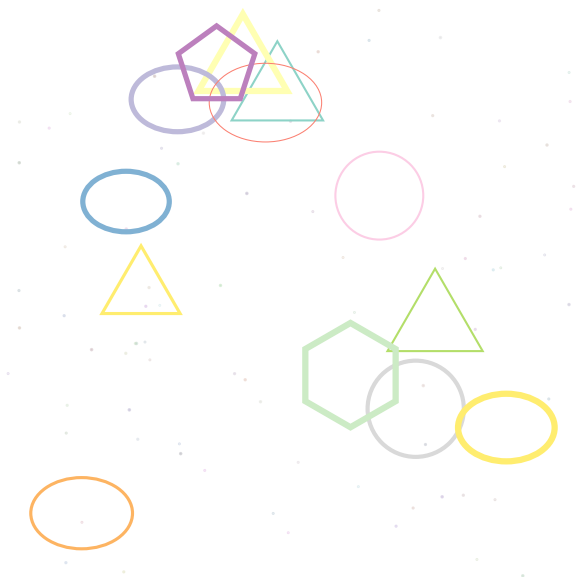[{"shape": "triangle", "thickness": 1, "radius": 0.46, "center": [0.48, 0.836]}, {"shape": "triangle", "thickness": 3, "radius": 0.44, "center": [0.421, 0.886]}, {"shape": "oval", "thickness": 2.5, "radius": 0.4, "center": [0.307, 0.827]}, {"shape": "oval", "thickness": 0.5, "radius": 0.49, "center": [0.46, 0.821]}, {"shape": "oval", "thickness": 2.5, "radius": 0.37, "center": [0.218, 0.65]}, {"shape": "oval", "thickness": 1.5, "radius": 0.44, "center": [0.141, 0.11]}, {"shape": "triangle", "thickness": 1, "radius": 0.48, "center": [0.753, 0.439]}, {"shape": "circle", "thickness": 1, "radius": 0.38, "center": [0.657, 0.66]}, {"shape": "circle", "thickness": 2, "radius": 0.42, "center": [0.72, 0.291]}, {"shape": "pentagon", "thickness": 2.5, "radius": 0.35, "center": [0.375, 0.885]}, {"shape": "hexagon", "thickness": 3, "radius": 0.45, "center": [0.607, 0.35]}, {"shape": "triangle", "thickness": 1.5, "radius": 0.39, "center": [0.244, 0.495]}, {"shape": "oval", "thickness": 3, "radius": 0.42, "center": [0.877, 0.259]}]